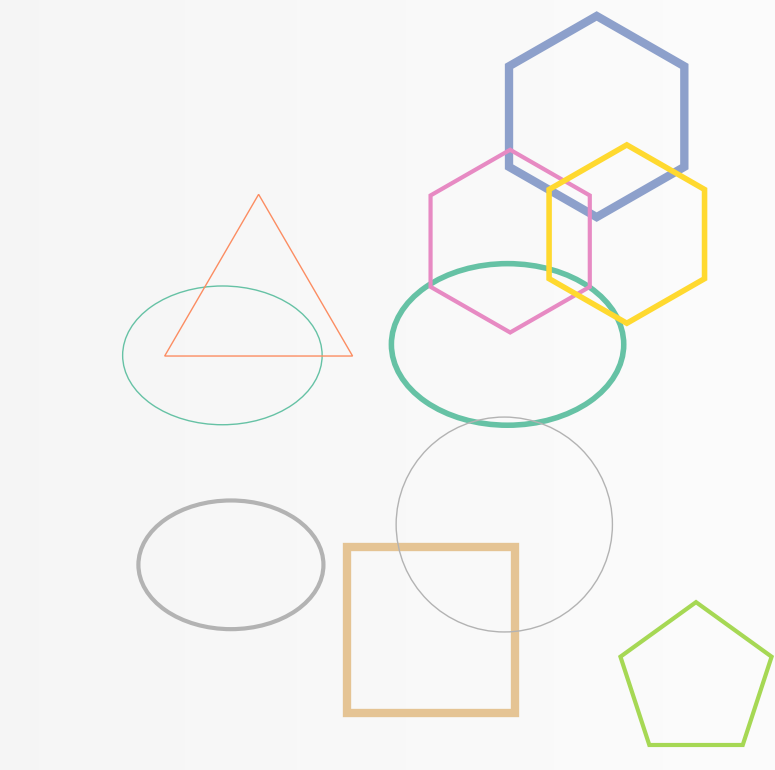[{"shape": "oval", "thickness": 2, "radius": 0.75, "center": [0.655, 0.553]}, {"shape": "oval", "thickness": 0.5, "radius": 0.64, "center": [0.287, 0.538]}, {"shape": "triangle", "thickness": 0.5, "radius": 0.7, "center": [0.334, 0.608]}, {"shape": "hexagon", "thickness": 3, "radius": 0.65, "center": [0.77, 0.849]}, {"shape": "hexagon", "thickness": 1.5, "radius": 0.59, "center": [0.658, 0.687]}, {"shape": "pentagon", "thickness": 1.5, "radius": 0.51, "center": [0.898, 0.115]}, {"shape": "hexagon", "thickness": 2, "radius": 0.58, "center": [0.809, 0.696]}, {"shape": "square", "thickness": 3, "radius": 0.54, "center": [0.556, 0.182]}, {"shape": "circle", "thickness": 0.5, "radius": 0.7, "center": [0.651, 0.319]}, {"shape": "oval", "thickness": 1.5, "radius": 0.6, "center": [0.298, 0.266]}]